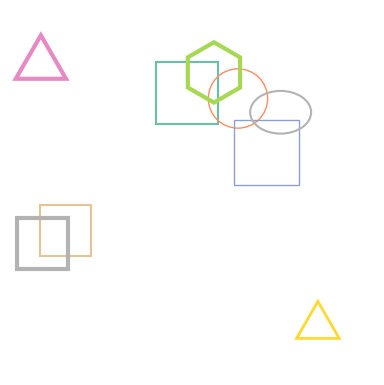[{"shape": "square", "thickness": 1.5, "radius": 0.4, "center": [0.486, 0.758]}, {"shape": "circle", "thickness": 1, "radius": 0.39, "center": [0.618, 0.744]}, {"shape": "square", "thickness": 1, "radius": 0.42, "center": [0.693, 0.604]}, {"shape": "triangle", "thickness": 3, "radius": 0.38, "center": [0.106, 0.833]}, {"shape": "hexagon", "thickness": 3, "radius": 0.39, "center": [0.556, 0.812]}, {"shape": "triangle", "thickness": 2, "radius": 0.32, "center": [0.826, 0.153]}, {"shape": "square", "thickness": 1.5, "radius": 0.33, "center": [0.17, 0.401]}, {"shape": "square", "thickness": 3, "radius": 0.33, "center": [0.111, 0.367]}, {"shape": "oval", "thickness": 1.5, "radius": 0.4, "center": [0.729, 0.708]}]